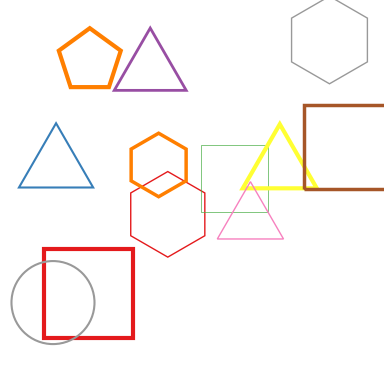[{"shape": "square", "thickness": 3, "radius": 0.58, "center": [0.229, 0.237]}, {"shape": "hexagon", "thickness": 1, "radius": 0.56, "center": [0.436, 0.443]}, {"shape": "triangle", "thickness": 1.5, "radius": 0.56, "center": [0.146, 0.569]}, {"shape": "square", "thickness": 0.5, "radius": 0.44, "center": [0.61, 0.537]}, {"shape": "triangle", "thickness": 2, "radius": 0.54, "center": [0.39, 0.819]}, {"shape": "hexagon", "thickness": 2.5, "radius": 0.41, "center": [0.412, 0.572]}, {"shape": "pentagon", "thickness": 3, "radius": 0.42, "center": [0.233, 0.842]}, {"shape": "triangle", "thickness": 3, "radius": 0.56, "center": [0.727, 0.566]}, {"shape": "square", "thickness": 2.5, "radius": 0.55, "center": [0.9, 0.617]}, {"shape": "triangle", "thickness": 1, "radius": 0.5, "center": [0.65, 0.429]}, {"shape": "circle", "thickness": 1.5, "radius": 0.54, "center": [0.138, 0.214]}, {"shape": "hexagon", "thickness": 1, "radius": 0.57, "center": [0.856, 0.896]}]